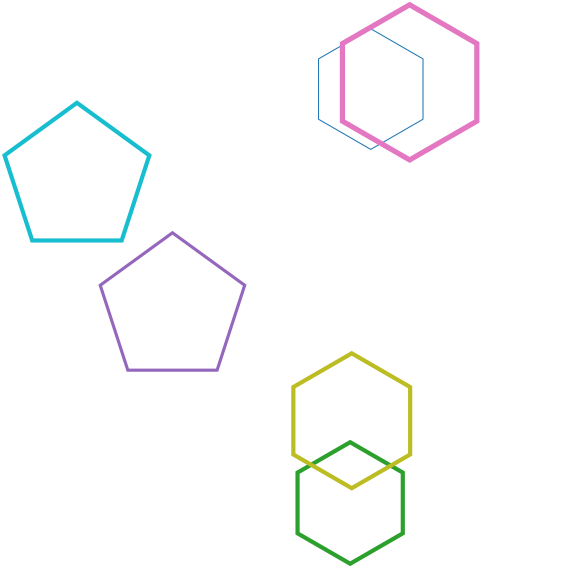[{"shape": "hexagon", "thickness": 0.5, "radius": 0.52, "center": [0.642, 0.845]}, {"shape": "hexagon", "thickness": 2, "radius": 0.53, "center": [0.606, 0.128]}, {"shape": "pentagon", "thickness": 1.5, "radius": 0.66, "center": [0.299, 0.465]}, {"shape": "hexagon", "thickness": 2.5, "radius": 0.67, "center": [0.709, 0.857]}, {"shape": "hexagon", "thickness": 2, "radius": 0.58, "center": [0.609, 0.271]}, {"shape": "pentagon", "thickness": 2, "radius": 0.66, "center": [0.133, 0.689]}]